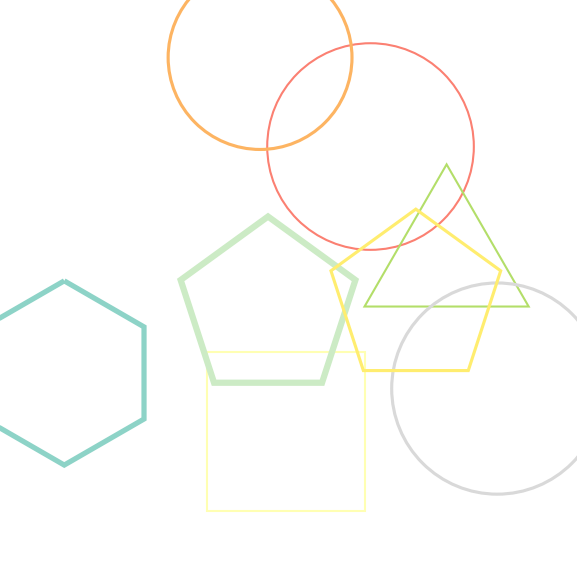[{"shape": "hexagon", "thickness": 2.5, "radius": 0.8, "center": [0.111, 0.353]}, {"shape": "square", "thickness": 1, "radius": 0.69, "center": [0.495, 0.252]}, {"shape": "circle", "thickness": 1, "radius": 0.89, "center": [0.642, 0.745]}, {"shape": "circle", "thickness": 1.5, "radius": 0.8, "center": [0.45, 0.9]}, {"shape": "triangle", "thickness": 1, "radius": 0.82, "center": [0.773, 0.55]}, {"shape": "circle", "thickness": 1.5, "radius": 0.91, "center": [0.861, 0.326]}, {"shape": "pentagon", "thickness": 3, "radius": 0.8, "center": [0.464, 0.465]}, {"shape": "pentagon", "thickness": 1.5, "radius": 0.77, "center": [0.72, 0.482]}]